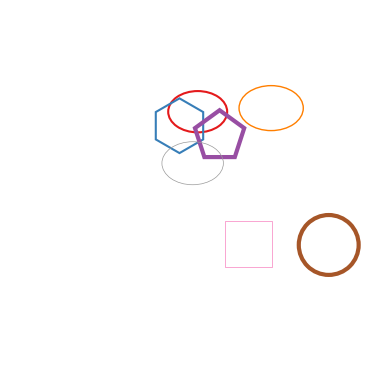[{"shape": "oval", "thickness": 1.5, "radius": 0.38, "center": [0.513, 0.71]}, {"shape": "hexagon", "thickness": 1.5, "radius": 0.36, "center": [0.466, 0.673]}, {"shape": "pentagon", "thickness": 3, "radius": 0.34, "center": [0.57, 0.646]}, {"shape": "oval", "thickness": 1, "radius": 0.42, "center": [0.704, 0.719]}, {"shape": "circle", "thickness": 3, "radius": 0.39, "center": [0.854, 0.364]}, {"shape": "square", "thickness": 0.5, "radius": 0.3, "center": [0.646, 0.366]}, {"shape": "oval", "thickness": 0.5, "radius": 0.4, "center": [0.5, 0.576]}]